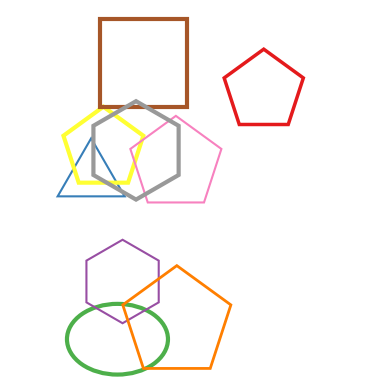[{"shape": "pentagon", "thickness": 2.5, "radius": 0.54, "center": [0.685, 0.764]}, {"shape": "triangle", "thickness": 1.5, "radius": 0.5, "center": [0.237, 0.54]}, {"shape": "oval", "thickness": 3, "radius": 0.66, "center": [0.305, 0.119]}, {"shape": "hexagon", "thickness": 1.5, "radius": 0.54, "center": [0.318, 0.269]}, {"shape": "pentagon", "thickness": 2, "radius": 0.74, "center": [0.459, 0.162]}, {"shape": "pentagon", "thickness": 3, "radius": 0.55, "center": [0.269, 0.614]}, {"shape": "square", "thickness": 3, "radius": 0.57, "center": [0.372, 0.837]}, {"shape": "pentagon", "thickness": 1.5, "radius": 0.62, "center": [0.457, 0.575]}, {"shape": "hexagon", "thickness": 3, "radius": 0.64, "center": [0.353, 0.609]}]